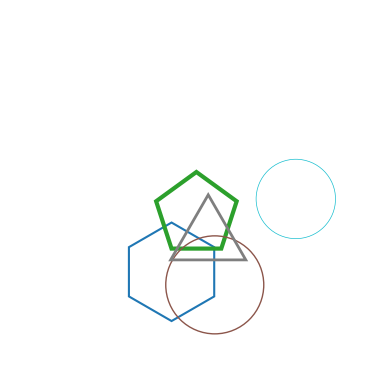[{"shape": "hexagon", "thickness": 1.5, "radius": 0.64, "center": [0.446, 0.294]}, {"shape": "pentagon", "thickness": 3, "radius": 0.55, "center": [0.51, 0.443]}, {"shape": "circle", "thickness": 1, "radius": 0.64, "center": [0.558, 0.26]}, {"shape": "triangle", "thickness": 2, "radius": 0.56, "center": [0.541, 0.381]}, {"shape": "circle", "thickness": 0.5, "radius": 0.52, "center": [0.768, 0.483]}]